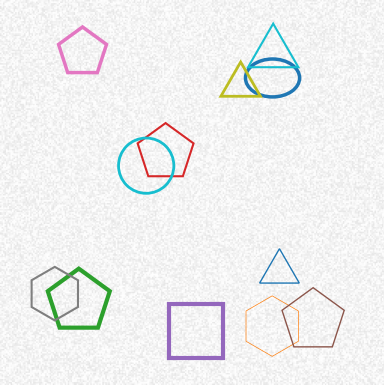[{"shape": "oval", "thickness": 2.5, "radius": 0.35, "center": [0.708, 0.798]}, {"shape": "triangle", "thickness": 1, "radius": 0.3, "center": [0.726, 0.295]}, {"shape": "hexagon", "thickness": 0.5, "radius": 0.39, "center": [0.707, 0.153]}, {"shape": "pentagon", "thickness": 3, "radius": 0.42, "center": [0.205, 0.218]}, {"shape": "pentagon", "thickness": 1.5, "radius": 0.38, "center": [0.43, 0.604]}, {"shape": "square", "thickness": 3, "radius": 0.35, "center": [0.508, 0.141]}, {"shape": "pentagon", "thickness": 1, "radius": 0.42, "center": [0.813, 0.168]}, {"shape": "pentagon", "thickness": 2.5, "radius": 0.33, "center": [0.214, 0.864]}, {"shape": "hexagon", "thickness": 1.5, "radius": 0.35, "center": [0.142, 0.237]}, {"shape": "triangle", "thickness": 2, "radius": 0.3, "center": [0.625, 0.78]}, {"shape": "circle", "thickness": 2, "radius": 0.36, "center": [0.38, 0.57]}, {"shape": "triangle", "thickness": 1.5, "radius": 0.38, "center": [0.71, 0.863]}]